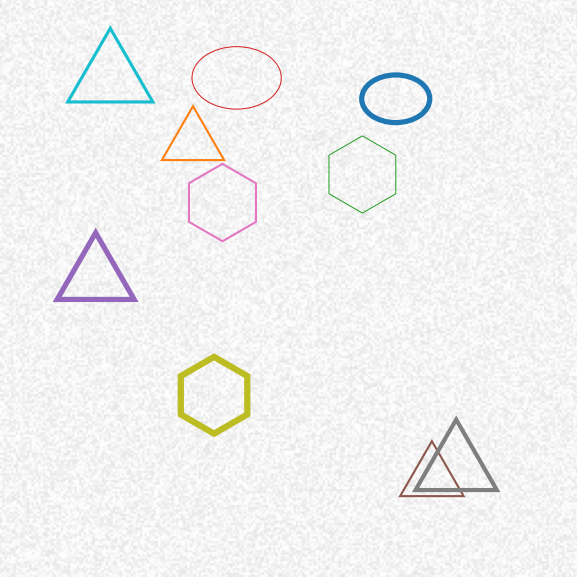[{"shape": "oval", "thickness": 2.5, "radius": 0.29, "center": [0.685, 0.828]}, {"shape": "triangle", "thickness": 1, "radius": 0.31, "center": [0.334, 0.753]}, {"shape": "hexagon", "thickness": 0.5, "radius": 0.33, "center": [0.627, 0.697]}, {"shape": "oval", "thickness": 0.5, "radius": 0.39, "center": [0.41, 0.864]}, {"shape": "triangle", "thickness": 2.5, "radius": 0.38, "center": [0.166, 0.519]}, {"shape": "triangle", "thickness": 1, "radius": 0.32, "center": [0.748, 0.172]}, {"shape": "hexagon", "thickness": 1, "radius": 0.33, "center": [0.385, 0.648]}, {"shape": "triangle", "thickness": 2, "radius": 0.41, "center": [0.79, 0.191]}, {"shape": "hexagon", "thickness": 3, "radius": 0.33, "center": [0.371, 0.315]}, {"shape": "triangle", "thickness": 1.5, "radius": 0.43, "center": [0.191, 0.865]}]